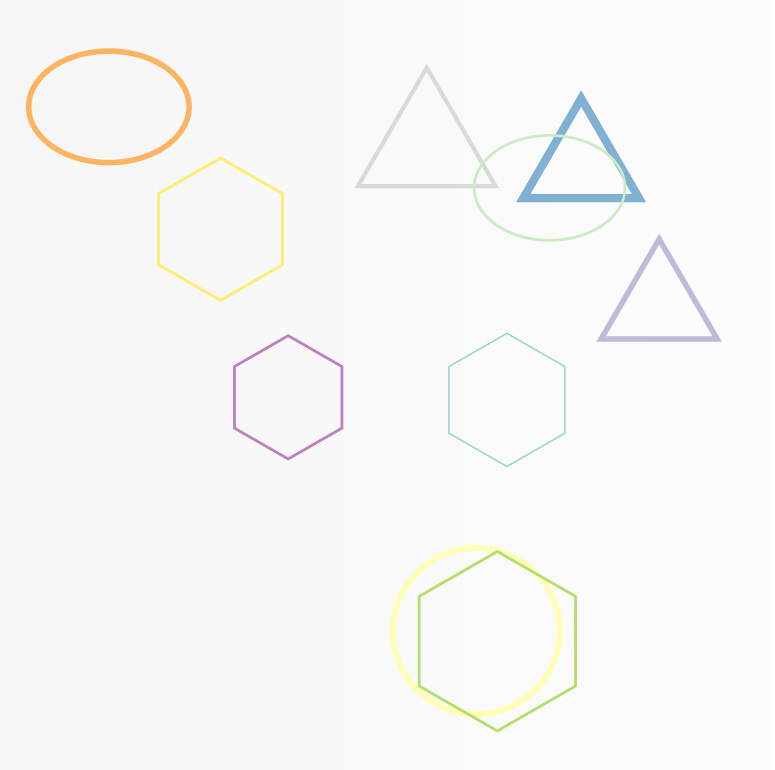[{"shape": "hexagon", "thickness": 0.5, "radius": 0.43, "center": [0.654, 0.481]}, {"shape": "circle", "thickness": 2, "radius": 0.54, "center": [0.615, 0.181]}, {"shape": "triangle", "thickness": 2, "radius": 0.43, "center": [0.851, 0.603]}, {"shape": "triangle", "thickness": 3, "radius": 0.43, "center": [0.75, 0.786]}, {"shape": "oval", "thickness": 2, "radius": 0.52, "center": [0.14, 0.861]}, {"shape": "hexagon", "thickness": 1, "radius": 0.58, "center": [0.642, 0.167]}, {"shape": "triangle", "thickness": 1.5, "radius": 0.51, "center": [0.551, 0.81]}, {"shape": "hexagon", "thickness": 1, "radius": 0.4, "center": [0.372, 0.484]}, {"shape": "oval", "thickness": 1, "radius": 0.49, "center": [0.709, 0.756]}, {"shape": "hexagon", "thickness": 1, "radius": 0.46, "center": [0.285, 0.702]}]